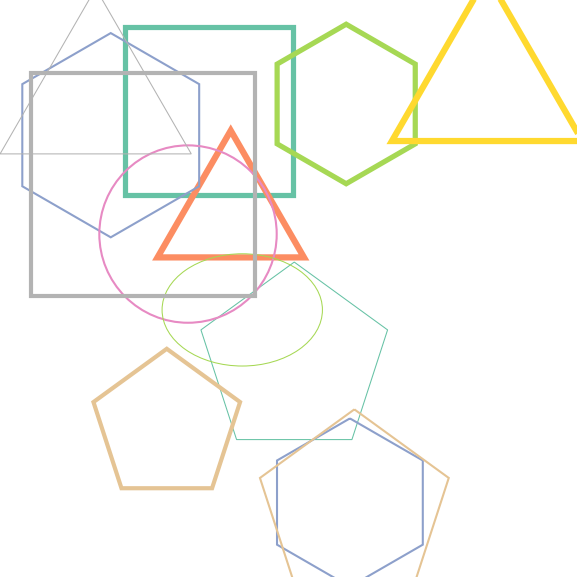[{"shape": "pentagon", "thickness": 0.5, "radius": 0.85, "center": [0.51, 0.375]}, {"shape": "square", "thickness": 2.5, "radius": 0.73, "center": [0.362, 0.807]}, {"shape": "triangle", "thickness": 3, "radius": 0.73, "center": [0.4, 0.627]}, {"shape": "hexagon", "thickness": 1, "radius": 0.88, "center": [0.192, 0.765]}, {"shape": "hexagon", "thickness": 1, "radius": 0.73, "center": [0.606, 0.129]}, {"shape": "circle", "thickness": 1, "radius": 0.77, "center": [0.326, 0.594]}, {"shape": "hexagon", "thickness": 2.5, "radius": 0.69, "center": [0.599, 0.819]}, {"shape": "oval", "thickness": 0.5, "radius": 0.69, "center": [0.419, 0.463]}, {"shape": "triangle", "thickness": 3, "radius": 0.95, "center": [0.844, 0.85]}, {"shape": "pentagon", "thickness": 1, "radius": 0.86, "center": [0.614, 0.118]}, {"shape": "pentagon", "thickness": 2, "radius": 0.67, "center": [0.289, 0.262]}, {"shape": "square", "thickness": 2, "radius": 0.97, "center": [0.248, 0.68]}, {"shape": "triangle", "thickness": 0.5, "radius": 0.96, "center": [0.166, 0.828]}]